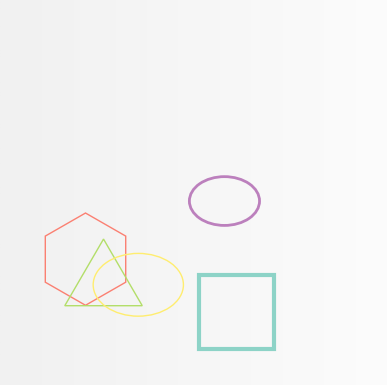[{"shape": "square", "thickness": 3, "radius": 0.49, "center": [0.61, 0.19]}, {"shape": "hexagon", "thickness": 1, "radius": 0.6, "center": [0.221, 0.327]}, {"shape": "triangle", "thickness": 1, "radius": 0.58, "center": [0.267, 0.264]}, {"shape": "oval", "thickness": 2, "radius": 0.45, "center": [0.579, 0.478]}, {"shape": "oval", "thickness": 1, "radius": 0.58, "center": [0.357, 0.26]}]